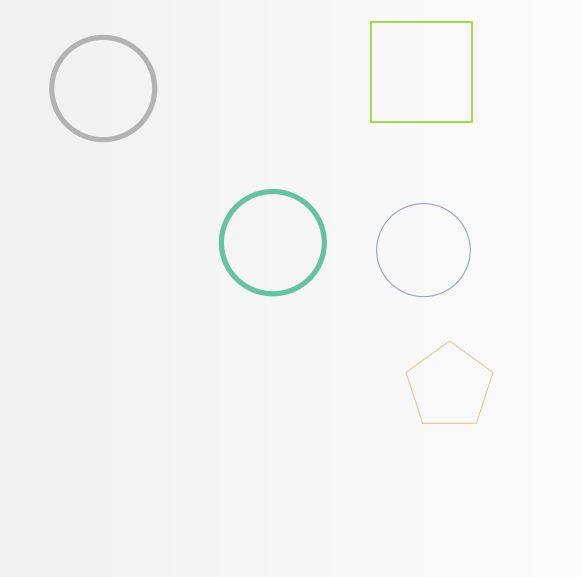[{"shape": "circle", "thickness": 2.5, "radius": 0.44, "center": [0.469, 0.579]}, {"shape": "circle", "thickness": 0.5, "radius": 0.4, "center": [0.729, 0.566]}, {"shape": "square", "thickness": 1, "radius": 0.43, "center": [0.725, 0.875]}, {"shape": "pentagon", "thickness": 0.5, "radius": 0.39, "center": [0.773, 0.33]}, {"shape": "circle", "thickness": 2.5, "radius": 0.44, "center": [0.178, 0.846]}]